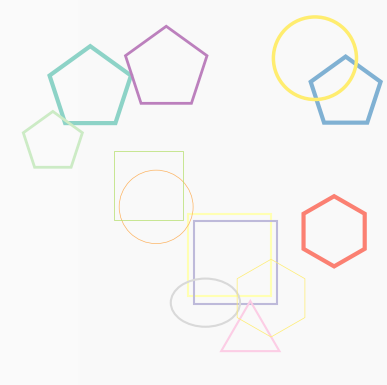[{"shape": "pentagon", "thickness": 3, "radius": 0.55, "center": [0.233, 0.77]}, {"shape": "square", "thickness": 1.5, "radius": 0.53, "center": [0.592, 0.337]}, {"shape": "square", "thickness": 1.5, "radius": 0.53, "center": [0.609, 0.318]}, {"shape": "hexagon", "thickness": 3, "radius": 0.46, "center": [0.862, 0.399]}, {"shape": "pentagon", "thickness": 3, "radius": 0.47, "center": [0.892, 0.758]}, {"shape": "circle", "thickness": 0.5, "radius": 0.48, "center": [0.403, 0.463]}, {"shape": "square", "thickness": 0.5, "radius": 0.45, "center": [0.383, 0.519]}, {"shape": "triangle", "thickness": 1.5, "radius": 0.43, "center": [0.646, 0.131]}, {"shape": "oval", "thickness": 1.5, "radius": 0.45, "center": [0.53, 0.214]}, {"shape": "pentagon", "thickness": 2, "radius": 0.55, "center": [0.429, 0.821]}, {"shape": "pentagon", "thickness": 2, "radius": 0.4, "center": [0.136, 0.63]}, {"shape": "hexagon", "thickness": 0.5, "radius": 0.5, "center": [0.699, 0.226]}, {"shape": "circle", "thickness": 2.5, "radius": 0.54, "center": [0.813, 0.849]}]